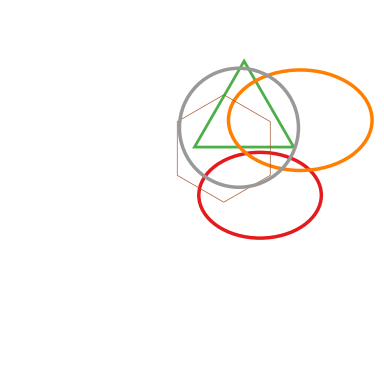[{"shape": "oval", "thickness": 2.5, "radius": 0.8, "center": [0.676, 0.493]}, {"shape": "triangle", "thickness": 2, "radius": 0.74, "center": [0.634, 0.692]}, {"shape": "oval", "thickness": 2.5, "radius": 0.93, "center": [0.78, 0.688]}, {"shape": "hexagon", "thickness": 0.5, "radius": 0.7, "center": [0.581, 0.614]}, {"shape": "circle", "thickness": 2.5, "radius": 0.77, "center": [0.621, 0.668]}]